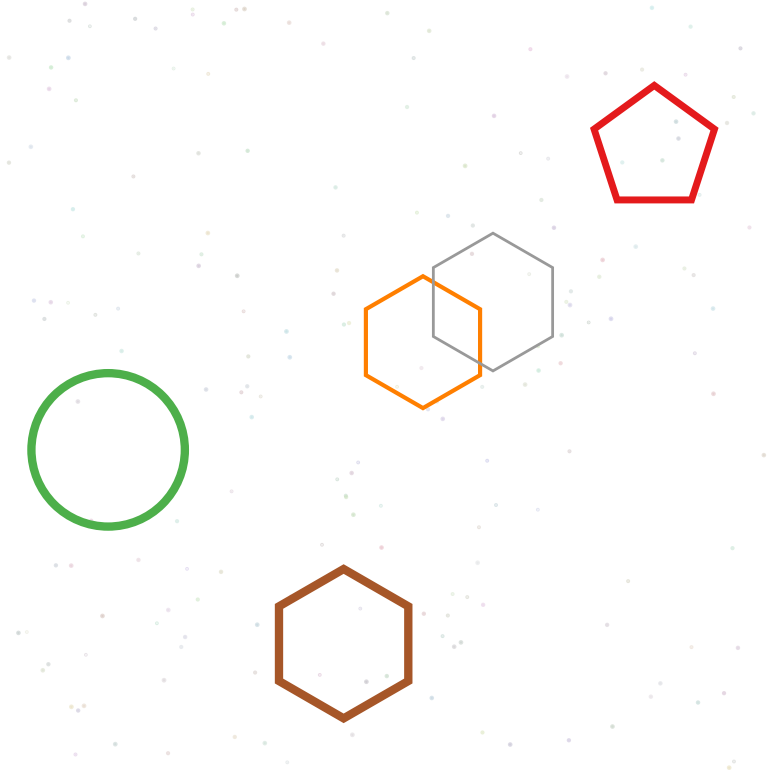[{"shape": "pentagon", "thickness": 2.5, "radius": 0.41, "center": [0.85, 0.807]}, {"shape": "circle", "thickness": 3, "radius": 0.5, "center": [0.14, 0.416]}, {"shape": "hexagon", "thickness": 1.5, "radius": 0.43, "center": [0.549, 0.556]}, {"shape": "hexagon", "thickness": 3, "radius": 0.48, "center": [0.446, 0.164]}, {"shape": "hexagon", "thickness": 1, "radius": 0.45, "center": [0.64, 0.608]}]